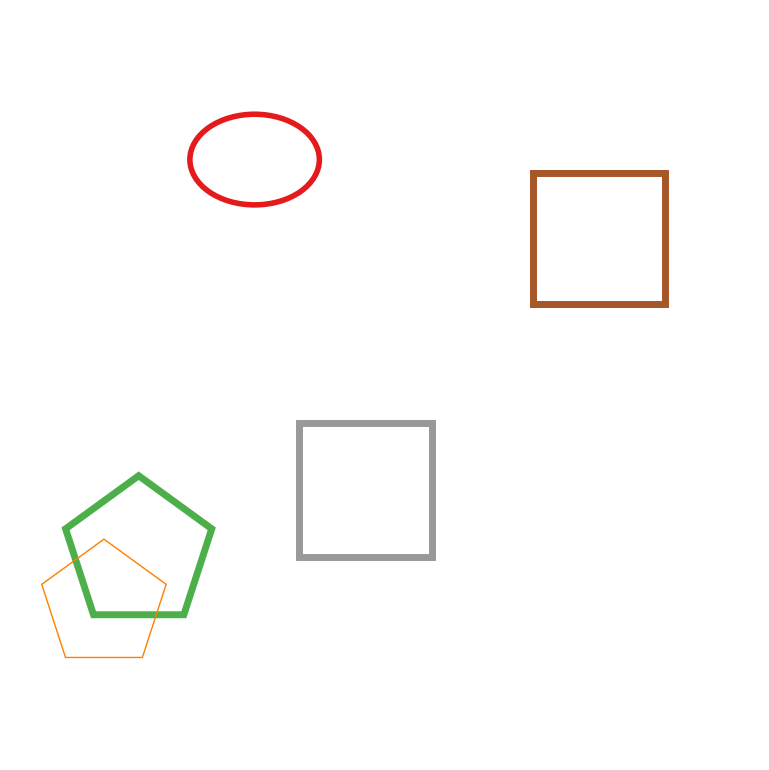[{"shape": "oval", "thickness": 2, "radius": 0.42, "center": [0.331, 0.793]}, {"shape": "pentagon", "thickness": 2.5, "radius": 0.5, "center": [0.18, 0.282]}, {"shape": "pentagon", "thickness": 0.5, "radius": 0.42, "center": [0.135, 0.215]}, {"shape": "square", "thickness": 2.5, "radius": 0.43, "center": [0.778, 0.691]}, {"shape": "square", "thickness": 2.5, "radius": 0.43, "center": [0.475, 0.364]}]